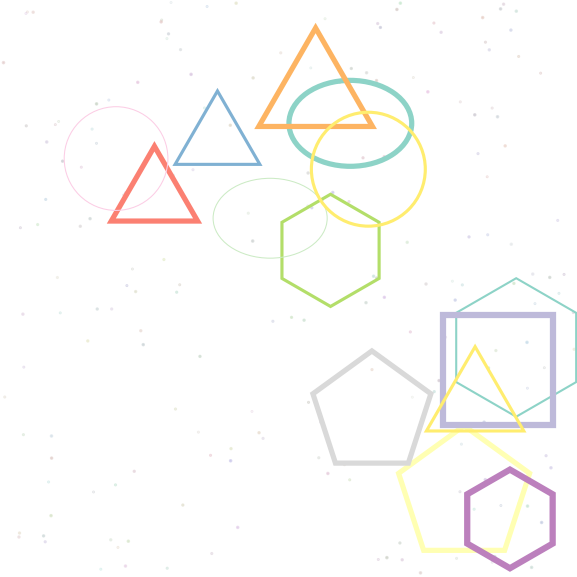[{"shape": "oval", "thickness": 2.5, "radius": 0.53, "center": [0.607, 0.786]}, {"shape": "hexagon", "thickness": 1, "radius": 0.6, "center": [0.894, 0.397]}, {"shape": "pentagon", "thickness": 2.5, "radius": 0.6, "center": [0.804, 0.143]}, {"shape": "square", "thickness": 3, "radius": 0.48, "center": [0.862, 0.358]}, {"shape": "triangle", "thickness": 2.5, "radius": 0.43, "center": [0.267, 0.66]}, {"shape": "triangle", "thickness": 1.5, "radius": 0.42, "center": [0.377, 0.757]}, {"shape": "triangle", "thickness": 2.5, "radius": 0.57, "center": [0.547, 0.837]}, {"shape": "hexagon", "thickness": 1.5, "radius": 0.49, "center": [0.572, 0.566]}, {"shape": "circle", "thickness": 0.5, "radius": 0.45, "center": [0.201, 0.725]}, {"shape": "pentagon", "thickness": 2.5, "radius": 0.54, "center": [0.644, 0.284]}, {"shape": "hexagon", "thickness": 3, "radius": 0.43, "center": [0.883, 0.101]}, {"shape": "oval", "thickness": 0.5, "radius": 0.49, "center": [0.468, 0.621]}, {"shape": "circle", "thickness": 1.5, "radius": 0.49, "center": [0.638, 0.706]}, {"shape": "triangle", "thickness": 1.5, "radius": 0.49, "center": [0.823, 0.302]}]